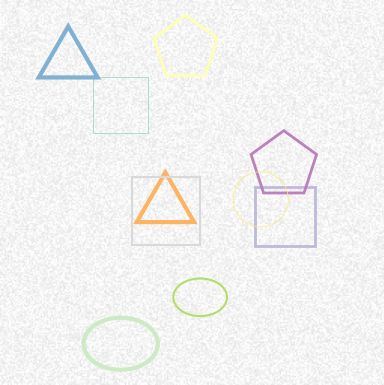[{"shape": "square", "thickness": 0.5, "radius": 0.36, "center": [0.313, 0.727]}, {"shape": "pentagon", "thickness": 2, "radius": 0.43, "center": [0.482, 0.874]}, {"shape": "square", "thickness": 2, "radius": 0.39, "center": [0.74, 0.438]}, {"shape": "triangle", "thickness": 3, "radius": 0.44, "center": [0.177, 0.843]}, {"shape": "triangle", "thickness": 3, "radius": 0.43, "center": [0.43, 0.466]}, {"shape": "oval", "thickness": 1.5, "radius": 0.35, "center": [0.52, 0.228]}, {"shape": "square", "thickness": 1.5, "radius": 0.44, "center": [0.432, 0.453]}, {"shape": "pentagon", "thickness": 2, "radius": 0.45, "center": [0.737, 0.571]}, {"shape": "oval", "thickness": 3, "radius": 0.48, "center": [0.313, 0.107]}, {"shape": "circle", "thickness": 0.5, "radius": 0.36, "center": [0.677, 0.482]}]